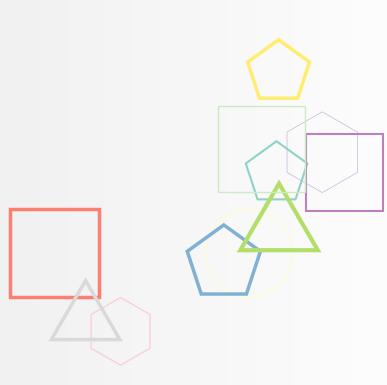[{"shape": "pentagon", "thickness": 1.5, "radius": 0.42, "center": [0.714, 0.55]}, {"shape": "circle", "thickness": 0.5, "radius": 0.56, "center": [0.643, 0.341]}, {"shape": "hexagon", "thickness": 0.5, "radius": 0.52, "center": [0.832, 0.605]}, {"shape": "square", "thickness": 2.5, "radius": 0.57, "center": [0.141, 0.342]}, {"shape": "pentagon", "thickness": 2.5, "radius": 0.5, "center": [0.578, 0.317]}, {"shape": "triangle", "thickness": 3, "radius": 0.58, "center": [0.72, 0.408]}, {"shape": "hexagon", "thickness": 1, "radius": 0.44, "center": [0.311, 0.139]}, {"shape": "triangle", "thickness": 2.5, "radius": 0.51, "center": [0.221, 0.169]}, {"shape": "square", "thickness": 1.5, "radius": 0.49, "center": [0.889, 0.552]}, {"shape": "square", "thickness": 1, "radius": 0.56, "center": [0.675, 0.614]}, {"shape": "pentagon", "thickness": 2.5, "radius": 0.42, "center": [0.719, 0.813]}]